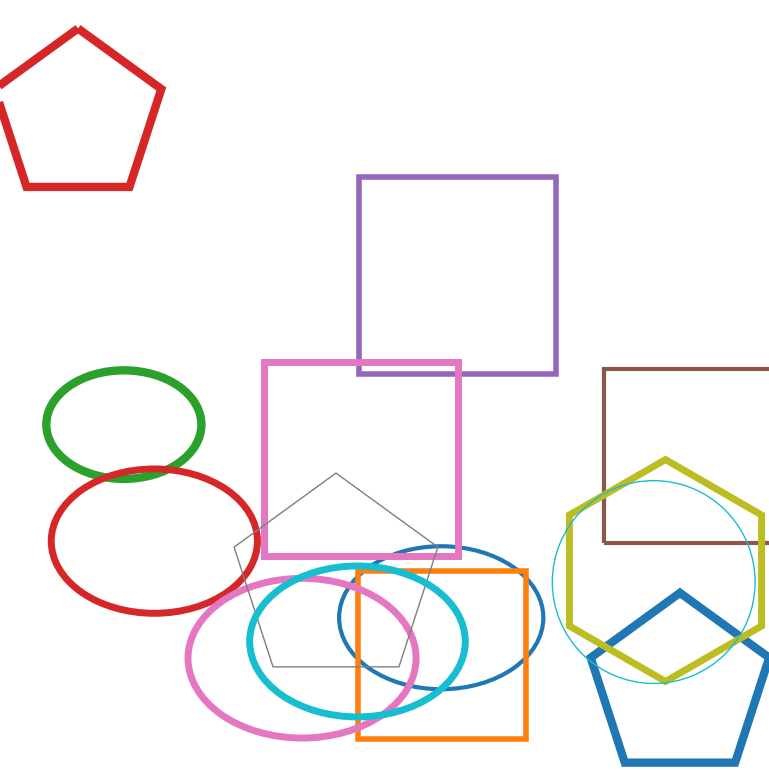[{"shape": "oval", "thickness": 1.5, "radius": 0.66, "center": [0.573, 0.198]}, {"shape": "pentagon", "thickness": 3, "radius": 0.61, "center": [0.883, 0.108]}, {"shape": "square", "thickness": 2, "radius": 0.55, "center": [0.574, 0.149]}, {"shape": "oval", "thickness": 3, "radius": 0.5, "center": [0.161, 0.449]}, {"shape": "pentagon", "thickness": 3, "radius": 0.57, "center": [0.101, 0.849]}, {"shape": "oval", "thickness": 2.5, "radius": 0.67, "center": [0.2, 0.297]}, {"shape": "square", "thickness": 2, "radius": 0.64, "center": [0.594, 0.642]}, {"shape": "square", "thickness": 1.5, "radius": 0.57, "center": [0.898, 0.408]}, {"shape": "oval", "thickness": 2.5, "radius": 0.74, "center": [0.392, 0.145]}, {"shape": "square", "thickness": 2.5, "radius": 0.63, "center": [0.469, 0.404]}, {"shape": "pentagon", "thickness": 0.5, "radius": 0.7, "center": [0.436, 0.247]}, {"shape": "hexagon", "thickness": 2.5, "radius": 0.72, "center": [0.864, 0.259]}, {"shape": "oval", "thickness": 2.5, "radius": 0.7, "center": [0.464, 0.167]}, {"shape": "circle", "thickness": 0.5, "radius": 0.66, "center": [0.849, 0.244]}]